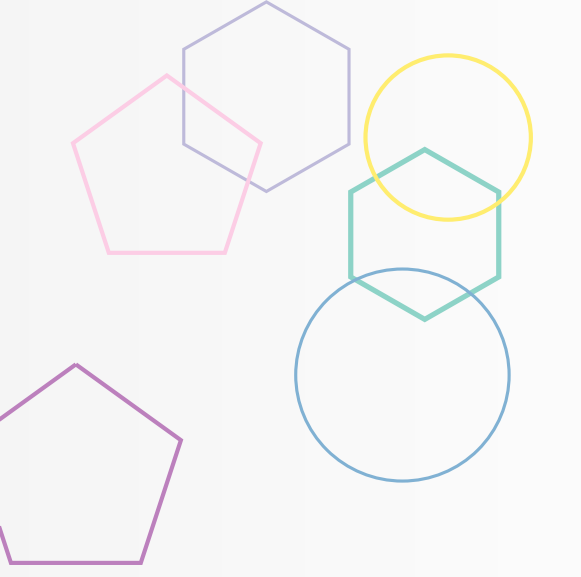[{"shape": "hexagon", "thickness": 2.5, "radius": 0.74, "center": [0.731, 0.593]}, {"shape": "hexagon", "thickness": 1.5, "radius": 0.82, "center": [0.458, 0.832]}, {"shape": "circle", "thickness": 1.5, "radius": 0.92, "center": [0.692, 0.35]}, {"shape": "pentagon", "thickness": 2, "radius": 0.85, "center": [0.287, 0.699]}, {"shape": "pentagon", "thickness": 2, "radius": 0.95, "center": [0.131, 0.178]}, {"shape": "circle", "thickness": 2, "radius": 0.71, "center": [0.771, 0.761]}]